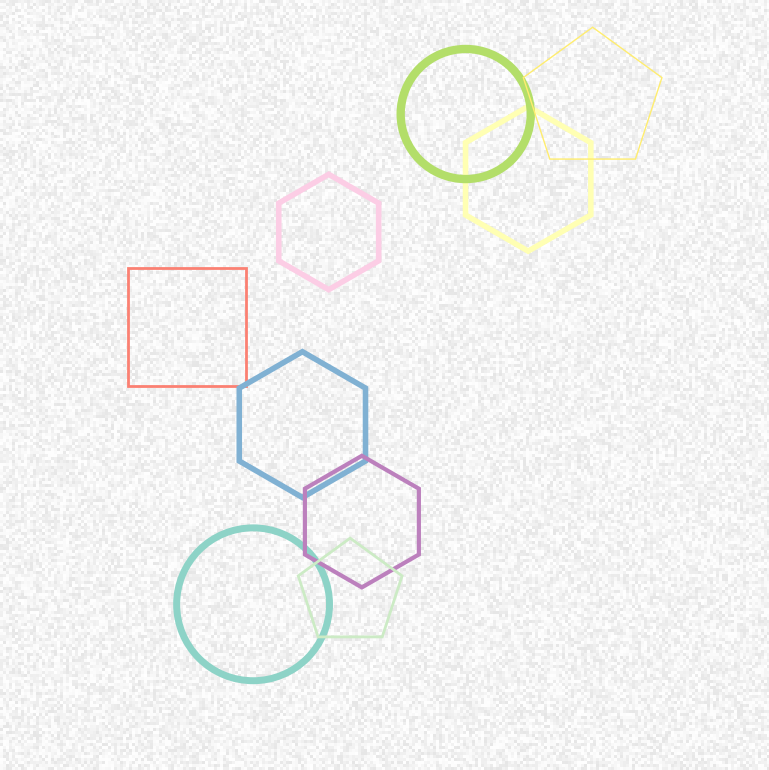[{"shape": "circle", "thickness": 2.5, "radius": 0.5, "center": [0.329, 0.215]}, {"shape": "hexagon", "thickness": 2, "radius": 0.47, "center": [0.686, 0.768]}, {"shape": "square", "thickness": 1, "radius": 0.38, "center": [0.243, 0.575]}, {"shape": "hexagon", "thickness": 2, "radius": 0.47, "center": [0.393, 0.449]}, {"shape": "circle", "thickness": 3, "radius": 0.42, "center": [0.605, 0.852]}, {"shape": "hexagon", "thickness": 2, "radius": 0.37, "center": [0.427, 0.699]}, {"shape": "hexagon", "thickness": 1.5, "radius": 0.43, "center": [0.47, 0.323]}, {"shape": "pentagon", "thickness": 1, "radius": 0.35, "center": [0.455, 0.23]}, {"shape": "pentagon", "thickness": 0.5, "radius": 0.47, "center": [0.77, 0.87]}]